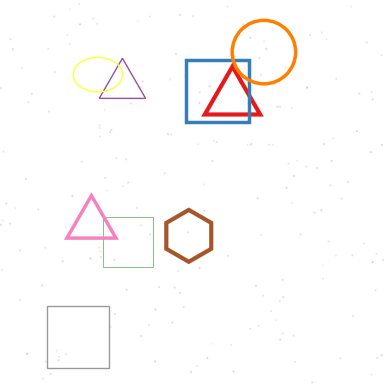[{"shape": "triangle", "thickness": 3, "radius": 0.42, "center": [0.604, 0.744]}, {"shape": "square", "thickness": 2.5, "radius": 0.4, "center": [0.565, 0.764]}, {"shape": "square", "thickness": 0.5, "radius": 0.32, "center": [0.333, 0.372]}, {"shape": "triangle", "thickness": 1, "radius": 0.35, "center": [0.318, 0.779]}, {"shape": "circle", "thickness": 2.5, "radius": 0.41, "center": [0.685, 0.865]}, {"shape": "oval", "thickness": 1, "radius": 0.32, "center": [0.254, 0.806]}, {"shape": "hexagon", "thickness": 3, "radius": 0.34, "center": [0.49, 0.387]}, {"shape": "triangle", "thickness": 2.5, "radius": 0.37, "center": [0.238, 0.418]}, {"shape": "square", "thickness": 1, "radius": 0.4, "center": [0.202, 0.124]}]